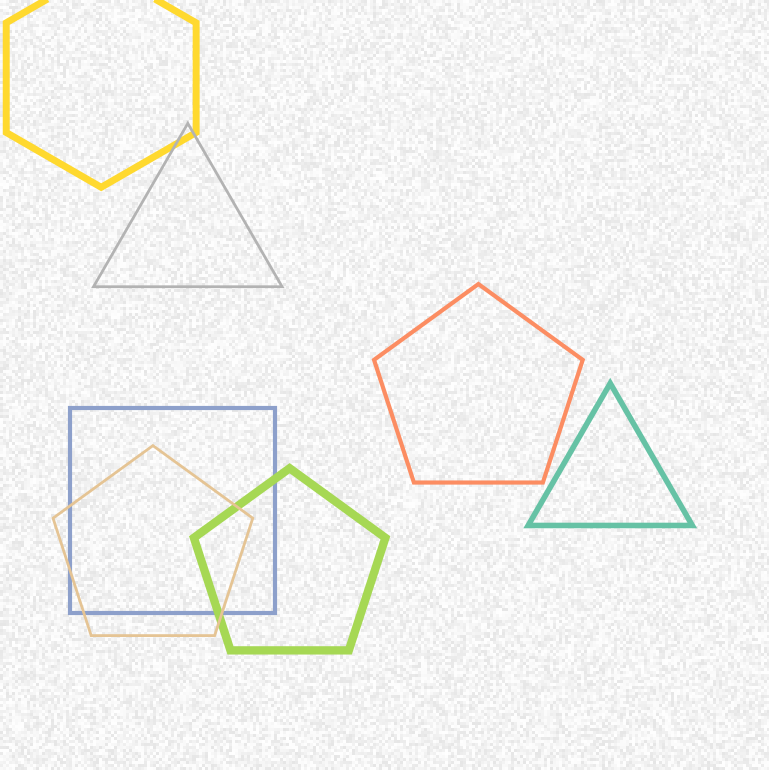[{"shape": "triangle", "thickness": 2, "radius": 0.62, "center": [0.793, 0.379]}, {"shape": "pentagon", "thickness": 1.5, "radius": 0.71, "center": [0.621, 0.489]}, {"shape": "square", "thickness": 1.5, "radius": 0.66, "center": [0.224, 0.337]}, {"shape": "pentagon", "thickness": 3, "radius": 0.65, "center": [0.376, 0.261]}, {"shape": "hexagon", "thickness": 2.5, "radius": 0.71, "center": [0.131, 0.899]}, {"shape": "pentagon", "thickness": 1, "radius": 0.68, "center": [0.199, 0.285]}, {"shape": "triangle", "thickness": 1, "radius": 0.71, "center": [0.244, 0.698]}]